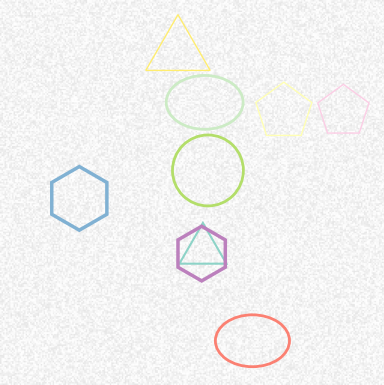[{"shape": "triangle", "thickness": 1.5, "radius": 0.35, "center": [0.527, 0.35]}, {"shape": "pentagon", "thickness": 1, "radius": 0.38, "center": [0.737, 0.71]}, {"shape": "oval", "thickness": 2, "radius": 0.48, "center": [0.656, 0.115]}, {"shape": "hexagon", "thickness": 2.5, "radius": 0.41, "center": [0.206, 0.485]}, {"shape": "circle", "thickness": 2, "radius": 0.46, "center": [0.54, 0.557]}, {"shape": "pentagon", "thickness": 1, "radius": 0.35, "center": [0.892, 0.711]}, {"shape": "hexagon", "thickness": 2.5, "radius": 0.35, "center": [0.524, 0.341]}, {"shape": "oval", "thickness": 2, "radius": 0.5, "center": [0.532, 0.734]}, {"shape": "triangle", "thickness": 1, "radius": 0.48, "center": [0.462, 0.865]}]